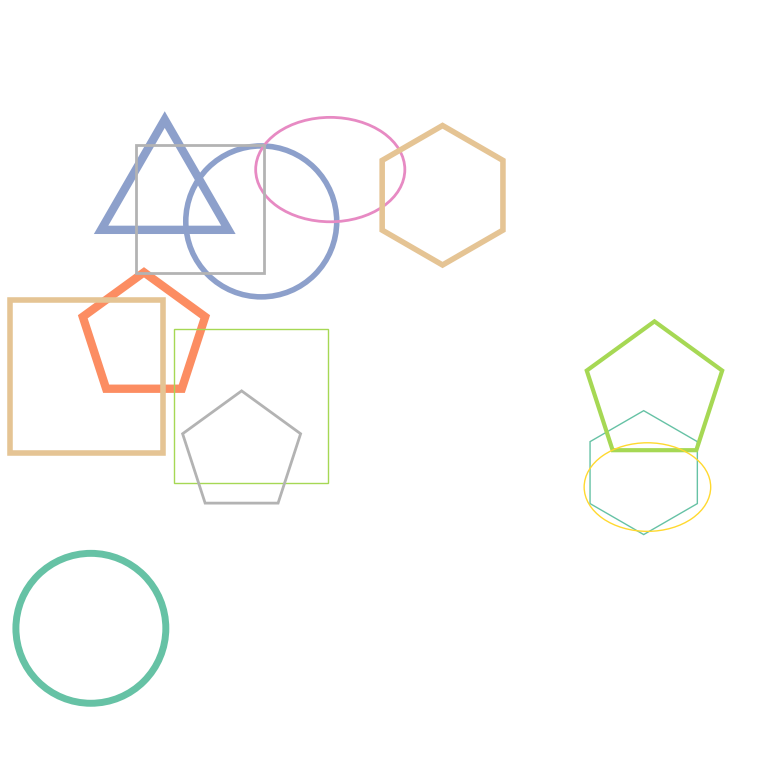[{"shape": "circle", "thickness": 2.5, "radius": 0.49, "center": [0.118, 0.184]}, {"shape": "hexagon", "thickness": 0.5, "radius": 0.4, "center": [0.836, 0.386]}, {"shape": "pentagon", "thickness": 3, "radius": 0.42, "center": [0.187, 0.563]}, {"shape": "triangle", "thickness": 3, "radius": 0.48, "center": [0.214, 0.749]}, {"shape": "circle", "thickness": 2, "radius": 0.49, "center": [0.339, 0.712]}, {"shape": "oval", "thickness": 1, "radius": 0.48, "center": [0.429, 0.78]}, {"shape": "pentagon", "thickness": 1.5, "radius": 0.46, "center": [0.85, 0.49]}, {"shape": "square", "thickness": 0.5, "radius": 0.5, "center": [0.326, 0.472]}, {"shape": "oval", "thickness": 0.5, "radius": 0.41, "center": [0.841, 0.367]}, {"shape": "square", "thickness": 2, "radius": 0.5, "center": [0.112, 0.511]}, {"shape": "hexagon", "thickness": 2, "radius": 0.45, "center": [0.575, 0.746]}, {"shape": "pentagon", "thickness": 1, "radius": 0.4, "center": [0.314, 0.412]}, {"shape": "square", "thickness": 1, "radius": 0.42, "center": [0.259, 0.729]}]